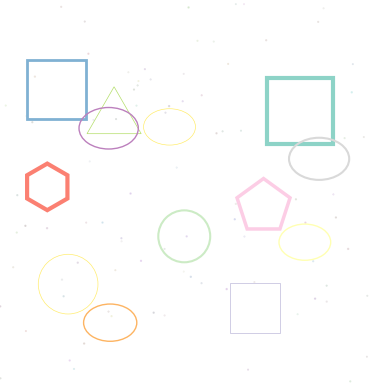[{"shape": "square", "thickness": 3, "radius": 0.43, "center": [0.778, 0.712]}, {"shape": "oval", "thickness": 1, "radius": 0.34, "center": [0.792, 0.371]}, {"shape": "square", "thickness": 0.5, "radius": 0.33, "center": [0.662, 0.2]}, {"shape": "hexagon", "thickness": 3, "radius": 0.3, "center": [0.123, 0.515]}, {"shape": "square", "thickness": 2, "radius": 0.39, "center": [0.147, 0.767]}, {"shape": "oval", "thickness": 1, "radius": 0.35, "center": [0.286, 0.162]}, {"shape": "triangle", "thickness": 0.5, "radius": 0.41, "center": [0.296, 0.693]}, {"shape": "pentagon", "thickness": 2.5, "radius": 0.36, "center": [0.685, 0.464]}, {"shape": "oval", "thickness": 1.5, "radius": 0.39, "center": [0.829, 0.587]}, {"shape": "oval", "thickness": 1, "radius": 0.38, "center": [0.282, 0.667]}, {"shape": "circle", "thickness": 1.5, "radius": 0.34, "center": [0.479, 0.386]}, {"shape": "oval", "thickness": 0.5, "radius": 0.34, "center": [0.44, 0.67]}, {"shape": "circle", "thickness": 0.5, "radius": 0.39, "center": [0.177, 0.262]}]